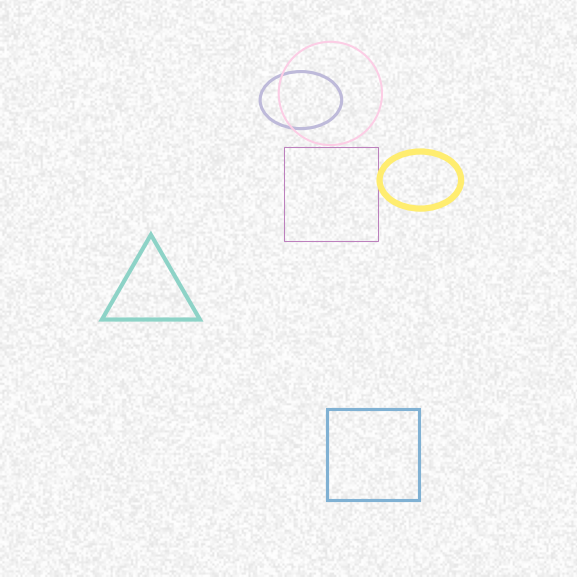[{"shape": "triangle", "thickness": 2, "radius": 0.49, "center": [0.261, 0.495]}, {"shape": "oval", "thickness": 1.5, "radius": 0.35, "center": [0.521, 0.826]}, {"shape": "square", "thickness": 1.5, "radius": 0.4, "center": [0.646, 0.212]}, {"shape": "circle", "thickness": 1, "radius": 0.45, "center": [0.572, 0.837]}, {"shape": "square", "thickness": 0.5, "radius": 0.41, "center": [0.573, 0.664]}, {"shape": "oval", "thickness": 3, "radius": 0.35, "center": [0.728, 0.687]}]